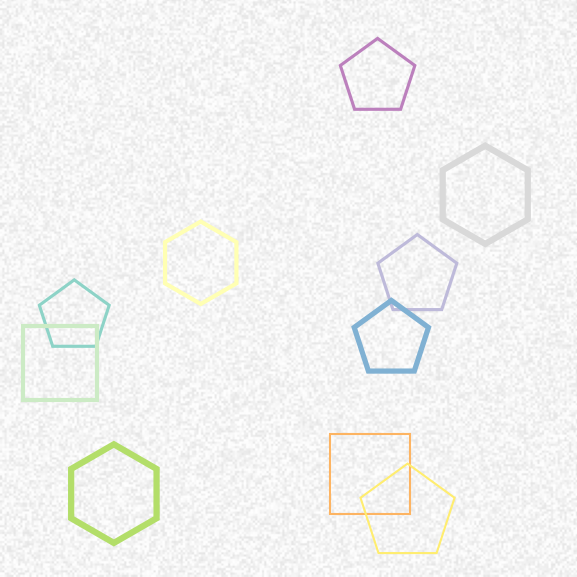[{"shape": "pentagon", "thickness": 1.5, "radius": 0.32, "center": [0.129, 0.451]}, {"shape": "hexagon", "thickness": 2, "radius": 0.36, "center": [0.348, 0.544]}, {"shape": "pentagon", "thickness": 1.5, "radius": 0.36, "center": [0.723, 0.521]}, {"shape": "pentagon", "thickness": 2.5, "radius": 0.34, "center": [0.678, 0.411]}, {"shape": "square", "thickness": 1, "radius": 0.34, "center": [0.641, 0.178]}, {"shape": "hexagon", "thickness": 3, "radius": 0.43, "center": [0.197, 0.144]}, {"shape": "hexagon", "thickness": 3, "radius": 0.43, "center": [0.84, 0.662]}, {"shape": "pentagon", "thickness": 1.5, "radius": 0.34, "center": [0.654, 0.865]}, {"shape": "square", "thickness": 2, "radius": 0.32, "center": [0.104, 0.37]}, {"shape": "pentagon", "thickness": 1, "radius": 0.43, "center": [0.706, 0.111]}]